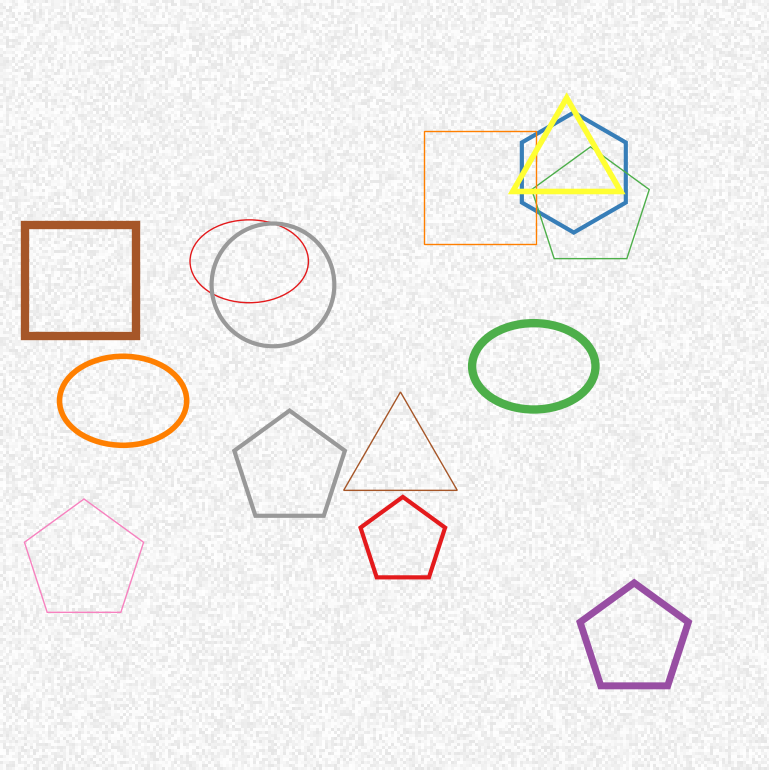[{"shape": "pentagon", "thickness": 1.5, "radius": 0.29, "center": [0.523, 0.297]}, {"shape": "oval", "thickness": 0.5, "radius": 0.38, "center": [0.324, 0.661]}, {"shape": "hexagon", "thickness": 1.5, "radius": 0.39, "center": [0.745, 0.776]}, {"shape": "pentagon", "thickness": 0.5, "radius": 0.4, "center": [0.767, 0.729]}, {"shape": "oval", "thickness": 3, "radius": 0.4, "center": [0.693, 0.524]}, {"shape": "pentagon", "thickness": 2.5, "radius": 0.37, "center": [0.824, 0.169]}, {"shape": "square", "thickness": 0.5, "radius": 0.37, "center": [0.624, 0.757]}, {"shape": "oval", "thickness": 2, "radius": 0.41, "center": [0.16, 0.479]}, {"shape": "triangle", "thickness": 2, "radius": 0.41, "center": [0.736, 0.792]}, {"shape": "triangle", "thickness": 0.5, "radius": 0.43, "center": [0.52, 0.406]}, {"shape": "square", "thickness": 3, "radius": 0.36, "center": [0.104, 0.635]}, {"shape": "pentagon", "thickness": 0.5, "radius": 0.41, "center": [0.109, 0.271]}, {"shape": "pentagon", "thickness": 1.5, "radius": 0.38, "center": [0.376, 0.391]}, {"shape": "circle", "thickness": 1.5, "radius": 0.4, "center": [0.354, 0.63]}]